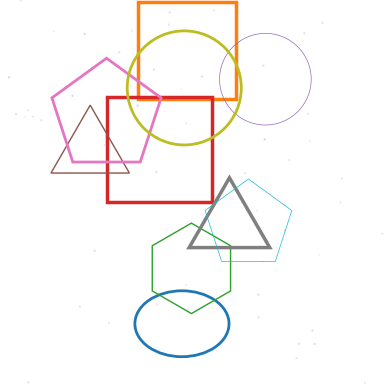[{"shape": "oval", "thickness": 2, "radius": 0.61, "center": [0.473, 0.159]}, {"shape": "square", "thickness": 2.5, "radius": 0.63, "center": [0.486, 0.869]}, {"shape": "hexagon", "thickness": 1, "radius": 0.59, "center": [0.497, 0.303]}, {"shape": "square", "thickness": 2.5, "radius": 0.68, "center": [0.414, 0.613]}, {"shape": "circle", "thickness": 0.5, "radius": 0.6, "center": [0.689, 0.794]}, {"shape": "triangle", "thickness": 1, "radius": 0.59, "center": [0.234, 0.609]}, {"shape": "pentagon", "thickness": 2, "radius": 0.75, "center": [0.277, 0.7]}, {"shape": "triangle", "thickness": 2.5, "radius": 0.6, "center": [0.596, 0.417]}, {"shape": "circle", "thickness": 2, "radius": 0.74, "center": [0.479, 0.772]}, {"shape": "pentagon", "thickness": 0.5, "radius": 0.59, "center": [0.645, 0.417]}]